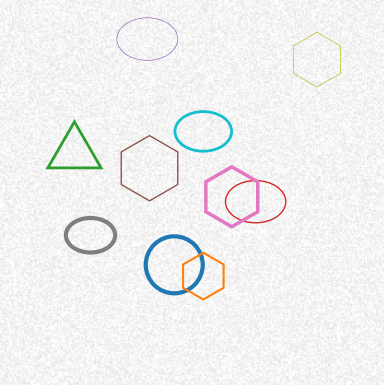[{"shape": "circle", "thickness": 3, "radius": 0.37, "center": [0.453, 0.312]}, {"shape": "hexagon", "thickness": 1.5, "radius": 0.3, "center": [0.528, 0.283]}, {"shape": "triangle", "thickness": 2, "radius": 0.4, "center": [0.193, 0.604]}, {"shape": "oval", "thickness": 1, "radius": 0.39, "center": [0.664, 0.476]}, {"shape": "oval", "thickness": 0.5, "radius": 0.4, "center": [0.383, 0.899]}, {"shape": "hexagon", "thickness": 1, "radius": 0.42, "center": [0.388, 0.563]}, {"shape": "hexagon", "thickness": 2.5, "radius": 0.39, "center": [0.602, 0.489]}, {"shape": "oval", "thickness": 3, "radius": 0.32, "center": [0.235, 0.389]}, {"shape": "hexagon", "thickness": 0.5, "radius": 0.36, "center": [0.823, 0.845]}, {"shape": "oval", "thickness": 2, "radius": 0.37, "center": [0.528, 0.659]}]